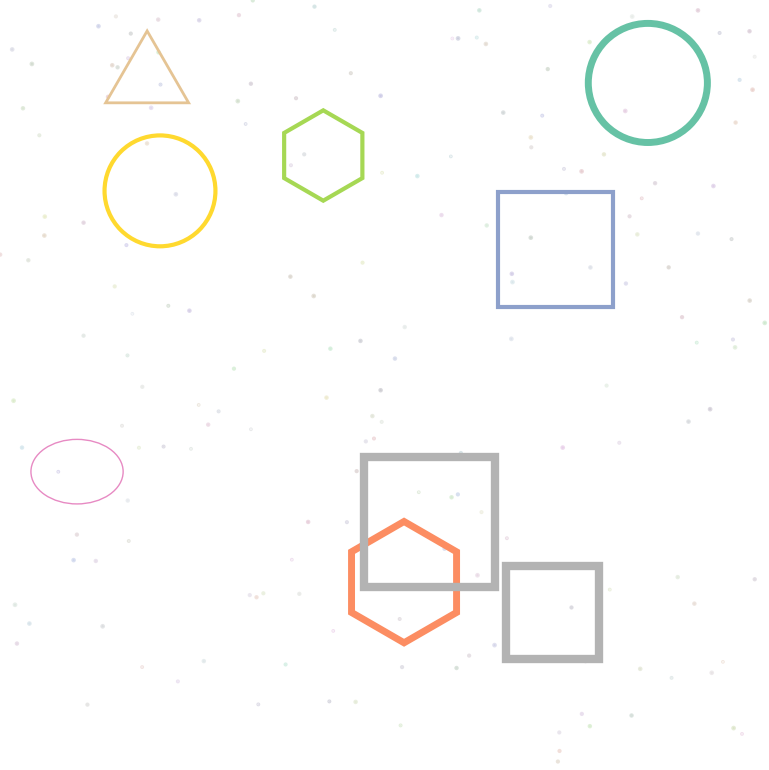[{"shape": "circle", "thickness": 2.5, "radius": 0.39, "center": [0.841, 0.892]}, {"shape": "hexagon", "thickness": 2.5, "radius": 0.39, "center": [0.525, 0.244]}, {"shape": "square", "thickness": 1.5, "radius": 0.37, "center": [0.721, 0.676]}, {"shape": "oval", "thickness": 0.5, "radius": 0.3, "center": [0.1, 0.387]}, {"shape": "hexagon", "thickness": 1.5, "radius": 0.29, "center": [0.42, 0.798]}, {"shape": "circle", "thickness": 1.5, "radius": 0.36, "center": [0.208, 0.752]}, {"shape": "triangle", "thickness": 1, "radius": 0.31, "center": [0.191, 0.898]}, {"shape": "square", "thickness": 3, "radius": 0.3, "center": [0.718, 0.205]}, {"shape": "square", "thickness": 3, "radius": 0.42, "center": [0.558, 0.322]}]